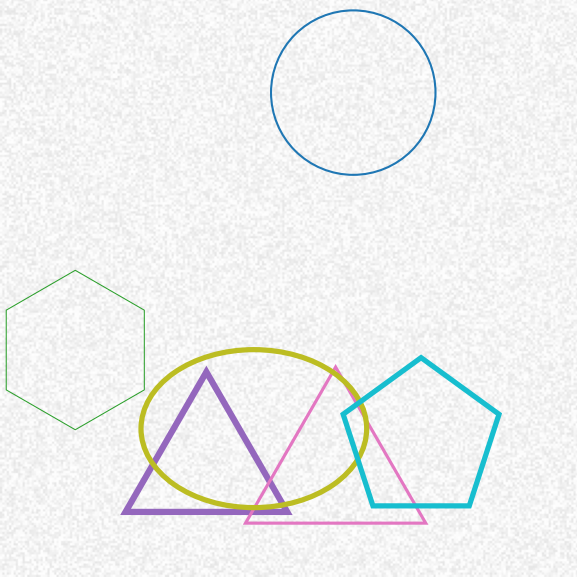[{"shape": "circle", "thickness": 1, "radius": 0.71, "center": [0.612, 0.839]}, {"shape": "hexagon", "thickness": 0.5, "radius": 0.69, "center": [0.13, 0.393]}, {"shape": "triangle", "thickness": 3, "radius": 0.81, "center": [0.357, 0.194]}, {"shape": "triangle", "thickness": 1.5, "radius": 0.9, "center": [0.581, 0.183]}, {"shape": "oval", "thickness": 2.5, "radius": 0.98, "center": [0.44, 0.257]}, {"shape": "pentagon", "thickness": 2.5, "radius": 0.71, "center": [0.729, 0.238]}]